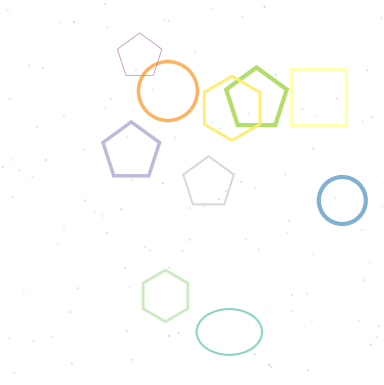[{"shape": "oval", "thickness": 1.5, "radius": 0.43, "center": [0.596, 0.138]}, {"shape": "square", "thickness": 2.5, "radius": 0.36, "center": [0.828, 0.748]}, {"shape": "pentagon", "thickness": 2.5, "radius": 0.39, "center": [0.341, 0.606]}, {"shape": "circle", "thickness": 3, "radius": 0.31, "center": [0.889, 0.479]}, {"shape": "circle", "thickness": 2.5, "radius": 0.38, "center": [0.436, 0.764]}, {"shape": "pentagon", "thickness": 3, "radius": 0.41, "center": [0.666, 0.742]}, {"shape": "pentagon", "thickness": 1.5, "radius": 0.35, "center": [0.542, 0.525]}, {"shape": "pentagon", "thickness": 0.5, "radius": 0.3, "center": [0.363, 0.854]}, {"shape": "hexagon", "thickness": 2, "radius": 0.33, "center": [0.43, 0.231]}, {"shape": "hexagon", "thickness": 2, "radius": 0.42, "center": [0.603, 0.719]}]